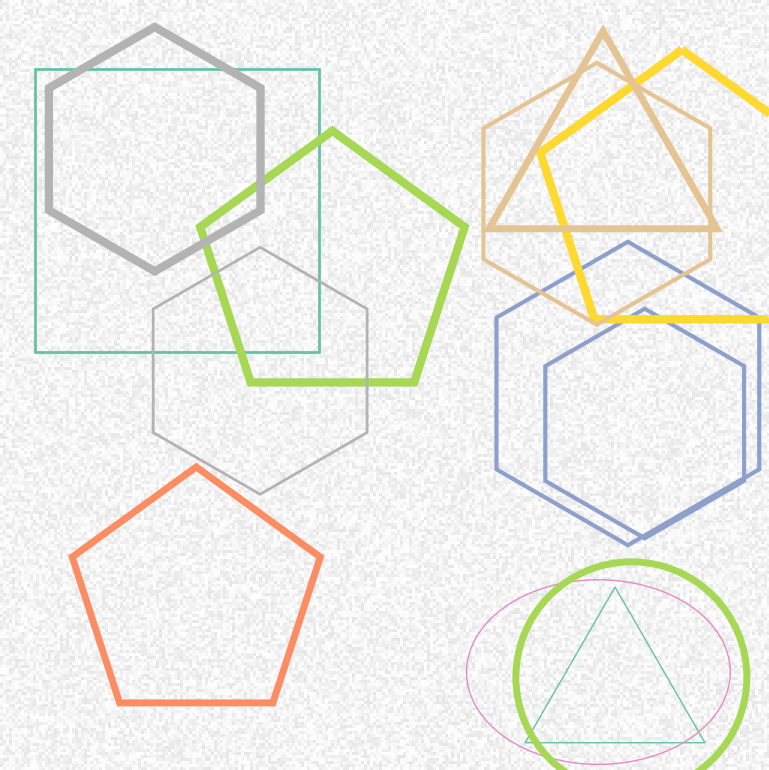[{"shape": "triangle", "thickness": 0.5, "radius": 0.67, "center": [0.799, 0.103]}, {"shape": "square", "thickness": 1, "radius": 0.92, "center": [0.23, 0.727]}, {"shape": "pentagon", "thickness": 2.5, "radius": 0.85, "center": [0.255, 0.224]}, {"shape": "hexagon", "thickness": 1.5, "radius": 0.99, "center": [0.815, 0.489]}, {"shape": "hexagon", "thickness": 1.5, "radius": 0.75, "center": [0.837, 0.45]}, {"shape": "oval", "thickness": 0.5, "radius": 0.86, "center": [0.777, 0.127]}, {"shape": "pentagon", "thickness": 3, "radius": 0.9, "center": [0.432, 0.649]}, {"shape": "circle", "thickness": 2.5, "radius": 0.75, "center": [0.82, 0.12]}, {"shape": "pentagon", "thickness": 3, "radius": 0.97, "center": [0.886, 0.742]}, {"shape": "hexagon", "thickness": 1.5, "radius": 0.85, "center": [0.775, 0.748]}, {"shape": "triangle", "thickness": 2.5, "radius": 0.86, "center": [0.783, 0.788]}, {"shape": "hexagon", "thickness": 1, "radius": 0.8, "center": [0.338, 0.518]}, {"shape": "hexagon", "thickness": 3, "radius": 0.79, "center": [0.201, 0.806]}]